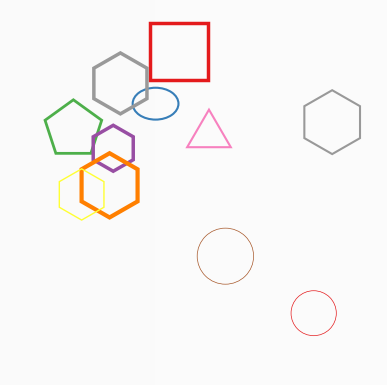[{"shape": "square", "thickness": 2.5, "radius": 0.37, "center": [0.462, 0.866]}, {"shape": "circle", "thickness": 0.5, "radius": 0.29, "center": [0.81, 0.186]}, {"shape": "oval", "thickness": 1.5, "radius": 0.3, "center": [0.401, 0.731]}, {"shape": "pentagon", "thickness": 2, "radius": 0.38, "center": [0.189, 0.664]}, {"shape": "hexagon", "thickness": 2.5, "radius": 0.3, "center": [0.292, 0.615]}, {"shape": "hexagon", "thickness": 3, "radius": 0.42, "center": [0.283, 0.519]}, {"shape": "hexagon", "thickness": 1, "radius": 0.33, "center": [0.211, 0.495]}, {"shape": "circle", "thickness": 0.5, "radius": 0.36, "center": [0.582, 0.335]}, {"shape": "triangle", "thickness": 1.5, "radius": 0.33, "center": [0.539, 0.65]}, {"shape": "hexagon", "thickness": 2.5, "radius": 0.4, "center": [0.311, 0.783]}, {"shape": "hexagon", "thickness": 1.5, "radius": 0.41, "center": [0.857, 0.683]}]